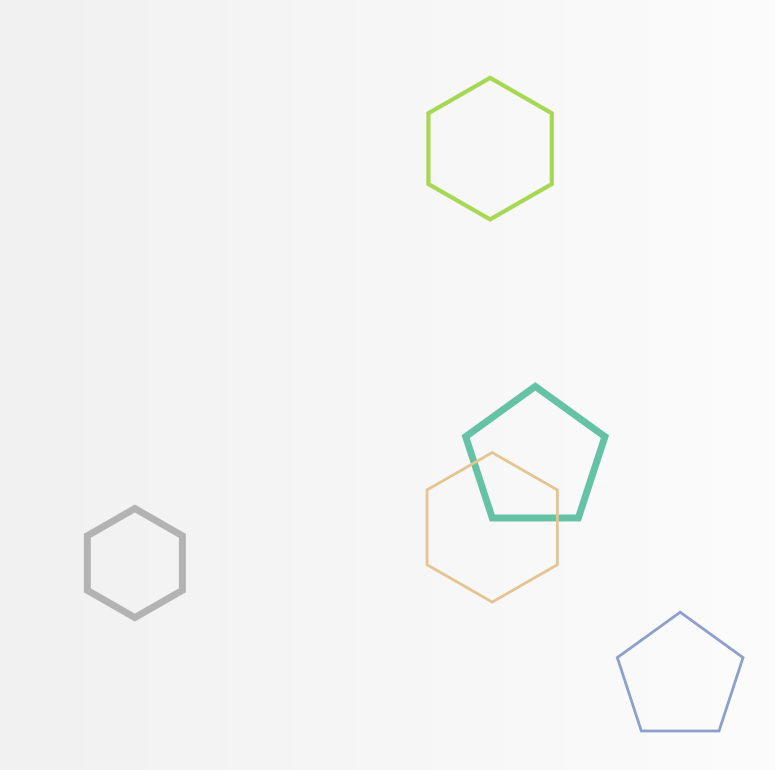[{"shape": "pentagon", "thickness": 2.5, "radius": 0.47, "center": [0.691, 0.404]}, {"shape": "pentagon", "thickness": 1, "radius": 0.43, "center": [0.878, 0.12]}, {"shape": "hexagon", "thickness": 1.5, "radius": 0.46, "center": [0.632, 0.807]}, {"shape": "hexagon", "thickness": 1, "radius": 0.49, "center": [0.635, 0.315]}, {"shape": "hexagon", "thickness": 2.5, "radius": 0.35, "center": [0.174, 0.269]}]